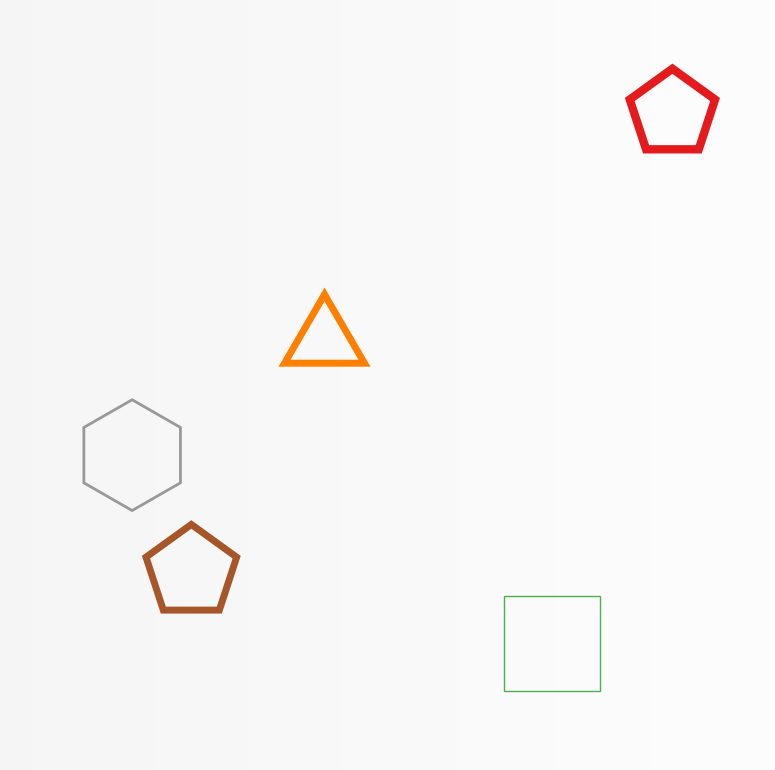[{"shape": "pentagon", "thickness": 3, "radius": 0.29, "center": [0.868, 0.853]}, {"shape": "square", "thickness": 0.5, "radius": 0.31, "center": [0.712, 0.164]}, {"shape": "triangle", "thickness": 2.5, "radius": 0.3, "center": [0.419, 0.558]}, {"shape": "pentagon", "thickness": 2.5, "radius": 0.31, "center": [0.247, 0.257]}, {"shape": "hexagon", "thickness": 1, "radius": 0.36, "center": [0.17, 0.409]}]